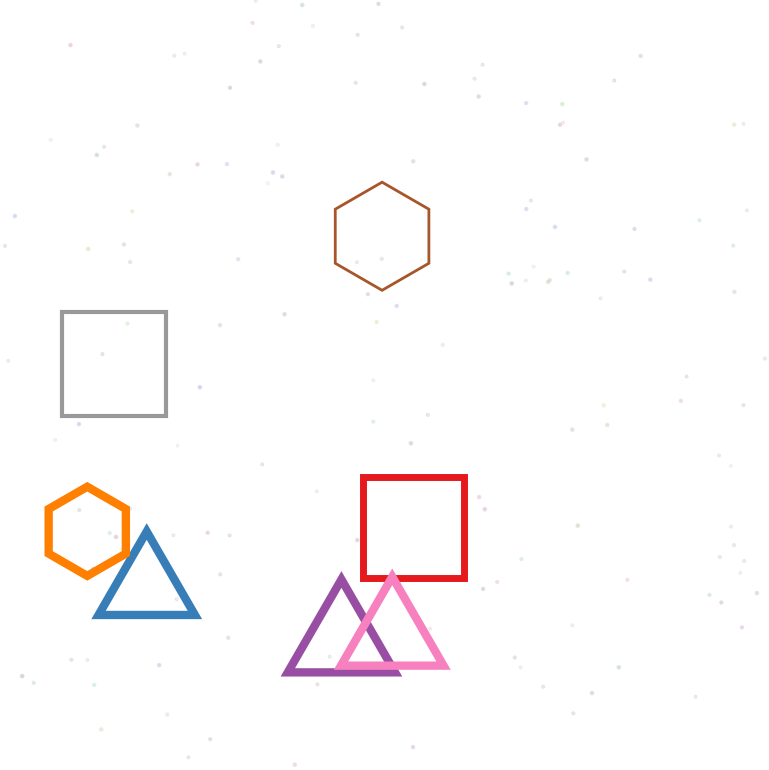[{"shape": "square", "thickness": 2.5, "radius": 0.33, "center": [0.537, 0.315]}, {"shape": "triangle", "thickness": 3, "radius": 0.36, "center": [0.191, 0.237]}, {"shape": "triangle", "thickness": 3, "radius": 0.4, "center": [0.443, 0.167]}, {"shape": "hexagon", "thickness": 3, "radius": 0.29, "center": [0.113, 0.31]}, {"shape": "hexagon", "thickness": 1, "radius": 0.35, "center": [0.496, 0.693]}, {"shape": "triangle", "thickness": 3, "radius": 0.38, "center": [0.509, 0.174]}, {"shape": "square", "thickness": 1.5, "radius": 0.34, "center": [0.148, 0.527]}]